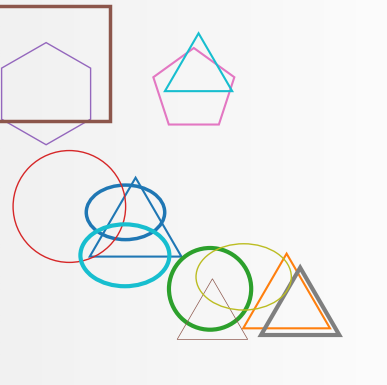[{"shape": "triangle", "thickness": 1.5, "radius": 0.68, "center": [0.35, 0.402]}, {"shape": "oval", "thickness": 2.5, "radius": 0.51, "center": [0.324, 0.448]}, {"shape": "triangle", "thickness": 1.5, "radius": 0.65, "center": [0.74, 0.212]}, {"shape": "circle", "thickness": 3, "radius": 0.53, "center": [0.542, 0.25]}, {"shape": "circle", "thickness": 1, "radius": 0.73, "center": [0.179, 0.464]}, {"shape": "hexagon", "thickness": 1, "radius": 0.66, "center": [0.119, 0.757]}, {"shape": "triangle", "thickness": 0.5, "radius": 0.53, "center": [0.548, 0.171]}, {"shape": "square", "thickness": 2.5, "radius": 0.75, "center": [0.134, 0.835]}, {"shape": "pentagon", "thickness": 1.5, "radius": 0.55, "center": [0.5, 0.765]}, {"shape": "triangle", "thickness": 3, "radius": 0.58, "center": [0.775, 0.188]}, {"shape": "oval", "thickness": 1, "radius": 0.61, "center": [0.629, 0.281]}, {"shape": "oval", "thickness": 3, "radius": 0.57, "center": [0.322, 0.337]}, {"shape": "triangle", "thickness": 1.5, "radius": 0.5, "center": [0.512, 0.813]}]